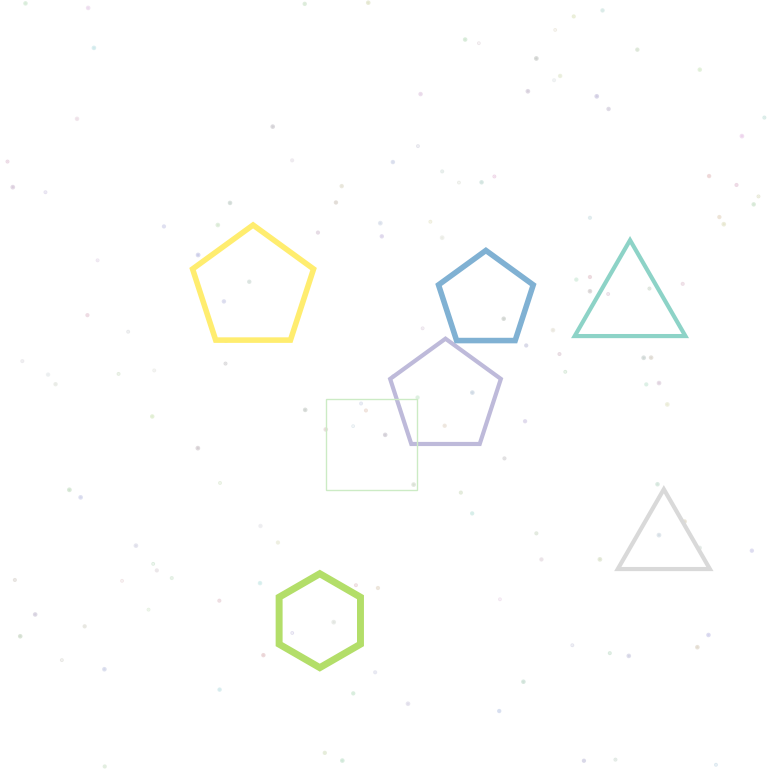[{"shape": "triangle", "thickness": 1.5, "radius": 0.42, "center": [0.818, 0.605]}, {"shape": "pentagon", "thickness": 1.5, "radius": 0.38, "center": [0.579, 0.485]}, {"shape": "pentagon", "thickness": 2, "radius": 0.32, "center": [0.631, 0.61]}, {"shape": "hexagon", "thickness": 2.5, "radius": 0.31, "center": [0.415, 0.194]}, {"shape": "triangle", "thickness": 1.5, "radius": 0.35, "center": [0.862, 0.296]}, {"shape": "square", "thickness": 0.5, "radius": 0.3, "center": [0.483, 0.422]}, {"shape": "pentagon", "thickness": 2, "radius": 0.41, "center": [0.329, 0.625]}]